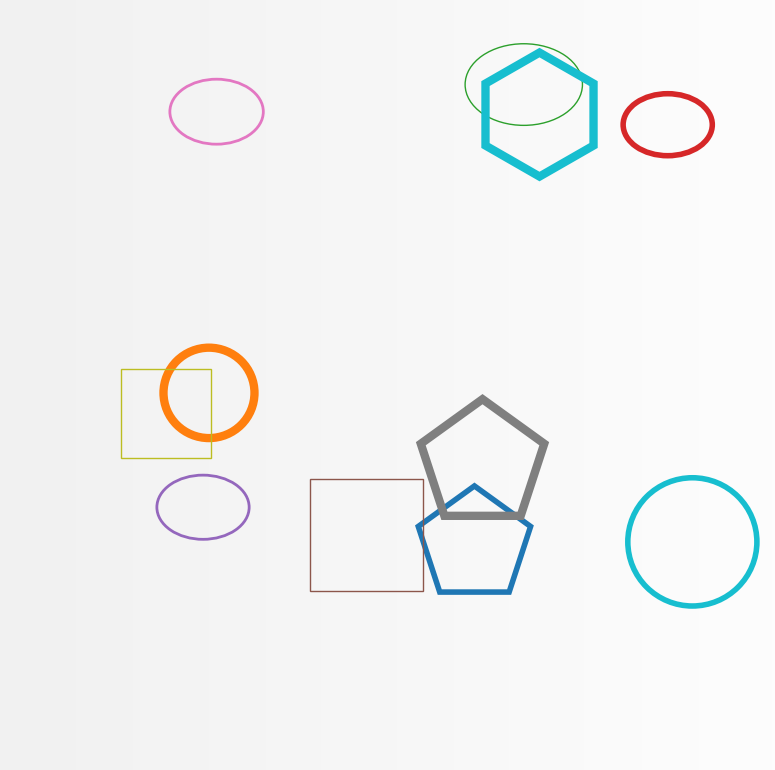[{"shape": "pentagon", "thickness": 2, "radius": 0.38, "center": [0.612, 0.293]}, {"shape": "circle", "thickness": 3, "radius": 0.29, "center": [0.27, 0.49]}, {"shape": "oval", "thickness": 0.5, "radius": 0.38, "center": [0.676, 0.89]}, {"shape": "oval", "thickness": 2, "radius": 0.29, "center": [0.862, 0.838]}, {"shape": "oval", "thickness": 1, "radius": 0.3, "center": [0.262, 0.341]}, {"shape": "square", "thickness": 0.5, "radius": 0.36, "center": [0.473, 0.305]}, {"shape": "oval", "thickness": 1, "radius": 0.3, "center": [0.279, 0.855]}, {"shape": "pentagon", "thickness": 3, "radius": 0.42, "center": [0.623, 0.398]}, {"shape": "square", "thickness": 0.5, "radius": 0.29, "center": [0.214, 0.463]}, {"shape": "hexagon", "thickness": 3, "radius": 0.4, "center": [0.696, 0.851]}, {"shape": "circle", "thickness": 2, "radius": 0.42, "center": [0.893, 0.296]}]